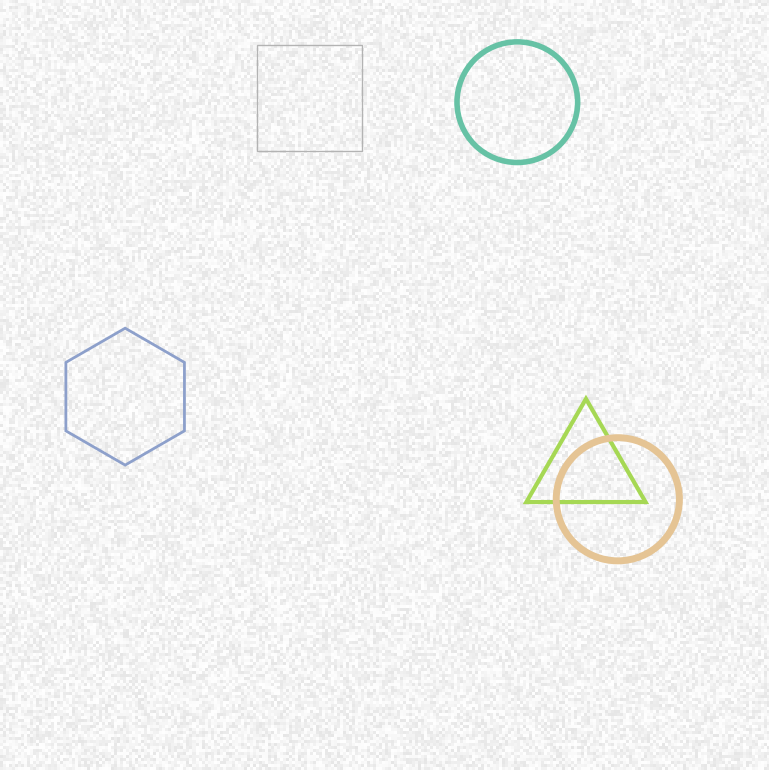[{"shape": "circle", "thickness": 2, "radius": 0.39, "center": [0.672, 0.867]}, {"shape": "hexagon", "thickness": 1, "radius": 0.44, "center": [0.163, 0.485]}, {"shape": "triangle", "thickness": 1.5, "radius": 0.45, "center": [0.761, 0.393]}, {"shape": "circle", "thickness": 2.5, "radius": 0.4, "center": [0.802, 0.352]}, {"shape": "square", "thickness": 0.5, "radius": 0.34, "center": [0.402, 0.873]}]